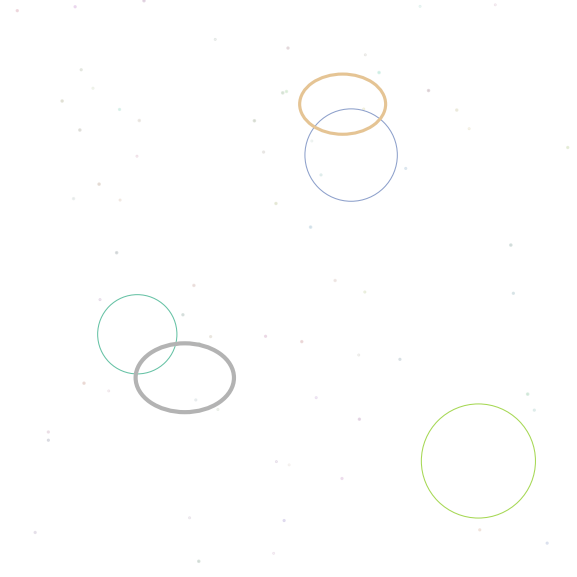[{"shape": "circle", "thickness": 0.5, "radius": 0.34, "center": [0.238, 0.42]}, {"shape": "circle", "thickness": 0.5, "radius": 0.4, "center": [0.608, 0.731]}, {"shape": "circle", "thickness": 0.5, "radius": 0.49, "center": [0.828, 0.201]}, {"shape": "oval", "thickness": 1.5, "radius": 0.37, "center": [0.593, 0.819]}, {"shape": "oval", "thickness": 2, "radius": 0.43, "center": [0.32, 0.345]}]